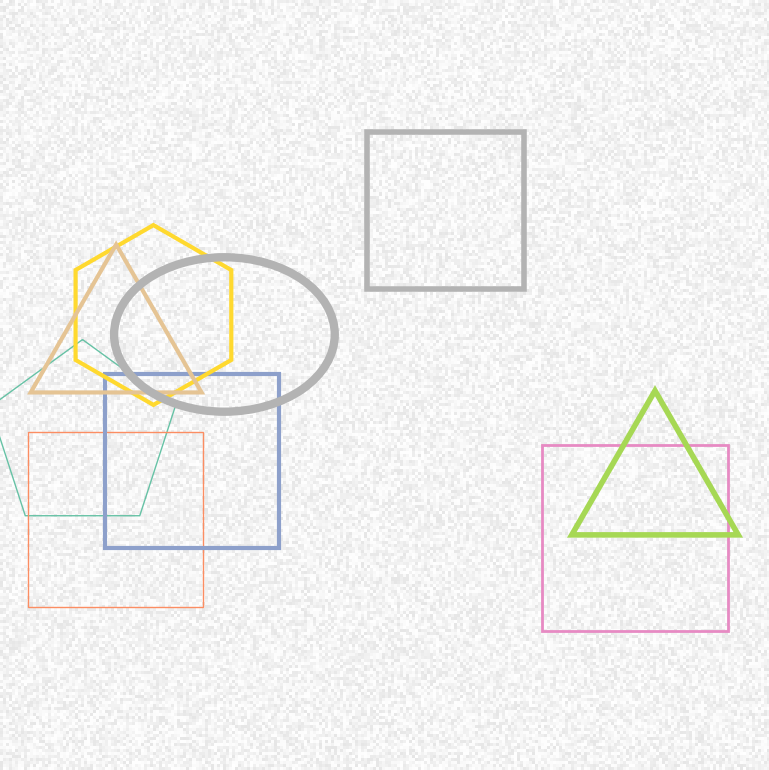[{"shape": "pentagon", "thickness": 0.5, "radius": 0.63, "center": [0.107, 0.433]}, {"shape": "square", "thickness": 0.5, "radius": 0.57, "center": [0.15, 0.326]}, {"shape": "square", "thickness": 1.5, "radius": 0.56, "center": [0.249, 0.401]}, {"shape": "square", "thickness": 1, "radius": 0.6, "center": [0.824, 0.301]}, {"shape": "triangle", "thickness": 2, "radius": 0.62, "center": [0.851, 0.368]}, {"shape": "hexagon", "thickness": 1.5, "radius": 0.58, "center": [0.199, 0.591]}, {"shape": "triangle", "thickness": 1.5, "radius": 0.64, "center": [0.151, 0.554]}, {"shape": "oval", "thickness": 3, "radius": 0.72, "center": [0.291, 0.566]}, {"shape": "square", "thickness": 2, "radius": 0.51, "center": [0.579, 0.726]}]